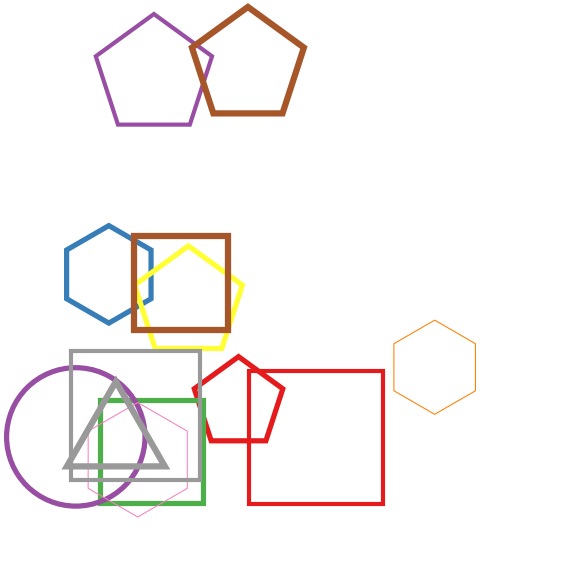[{"shape": "pentagon", "thickness": 2.5, "radius": 0.4, "center": [0.413, 0.301]}, {"shape": "square", "thickness": 2, "radius": 0.58, "center": [0.547, 0.242]}, {"shape": "hexagon", "thickness": 2.5, "radius": 0.42, "center": [0.188, 0.524]}, {"shape": "square", "thickness": 2.5, "radius": 0.45, "center": [0.262, 0.217]}, {"shape": "circle", "thickness": 2.5, "radius": 0.6, "center": [0.131, 0.243]}, {"shape": "pentagon", "thickness": 2, "radius": 0.53, "center": [0.267, 0.869]}, {"shape": "hexagon", "thickness": 0.5, "radius": 0.41, "center": [0.753, 0.363]}, {"shape": "pentagon", "thickness": 2.5, "radius": 0.49, "center": [0.326, 0.475]}, {"shape": "square", "thickness": 3, "radius": 0.41, "center": [0.313, 0.509]}, {"shape": "pentagon", "thickness": 3, "radius": 0.51, "center": [0.429, 0.885]}, {"shape": "hexagon", "thickness": 0.5, "radius": 0.5, "center": [0.238, 0.203]}, {"shape": "square", "thickness": 2, "radius": 0.56, "center": [0.235, 0.28]}, {"shape": "triangle", "thickness": 3, "radius": 0.49, "center": [0.201, 0.241]}]